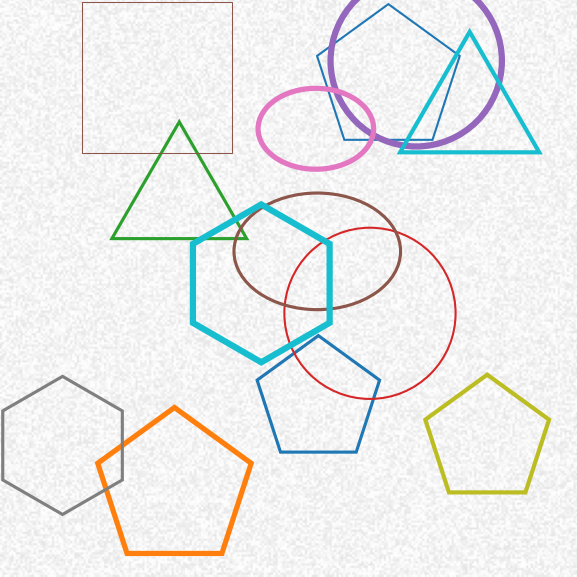[{"shape": "pentagon", "thickness": 1.5, "radius": 0.56, "center": [0.551, 0.306]}, {"shape": "pentagon", "thickness": 1, "radius": 0.65, "center": [0.673, 0.862]}, {"shape": "pentagon", "thickness": 2.5, "radius": 0.7, "center": [0.302, 0.154]}, {"shape": "triangle", "thickness": 1.5, "radius": 0.67, "center": [0.31, 0.653]}, {"shape": "circle", "thickness": 1, "radius": 0.74, "center": [0.641, 0.457]}, {"shape": "circle", "thickness": 3, "radius": 0.74, "center": [0.721, 0.894]}, {"shape": "oval", "thickness": 1.5, "radius": 0.72, "center": [0.549, 0.564]}, {"shape": "square", "thickness": 0.5, "radius": 0.65, "center": [0.272, 0.865]}, {"shape": "oval", "thickness": 2.5, "radius": 0.5, "center": [0.547, 0.776]}, {"shape": "hexagon", "thickness": 1.5, "radius": 0.6, "center": [0.108, 0.228]}, {"shape": "pentagon", "thickness": 2, "radius": 0.56, "center": [0.844, 0.238]}, {"shape": "triangle", "thickness": 2, "radius": 0.7, "center": [0.813, 0.805]}, {"shape": "hexagon", "thickness": 3, "radius": 0.68, "center": [0.452, 0.508]}]